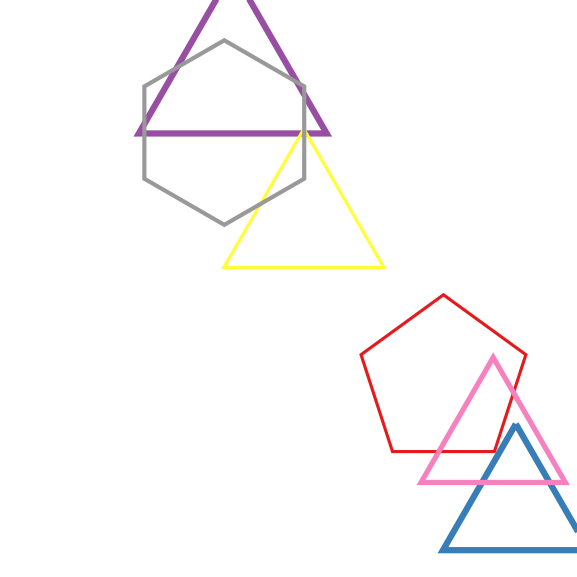[{"shape": "pentagon", "thickness": 1.5, "radius": 0.75, "center": [0.768, 0.339]}, {"shape": "triangle", "thickness": 3, "radius": 0.73, "center": [0.893, 0.119]}, {"shape": "triangle", "thickness": 3, "radius": 0.94, "center": [0.403, 0.862]}, {"shape": "triangle", "thickness": 1.5, "radius": 0.8, "center": [0.526, 0.616]}, {"shape": "triangle", "thickness": 2.5, "radius": 0.72, "center": [0.854, 0.236]}, {"shape": "hexagon", "thickness": 2, "radius": 0.8, "center": [0.388, 0.77]}]